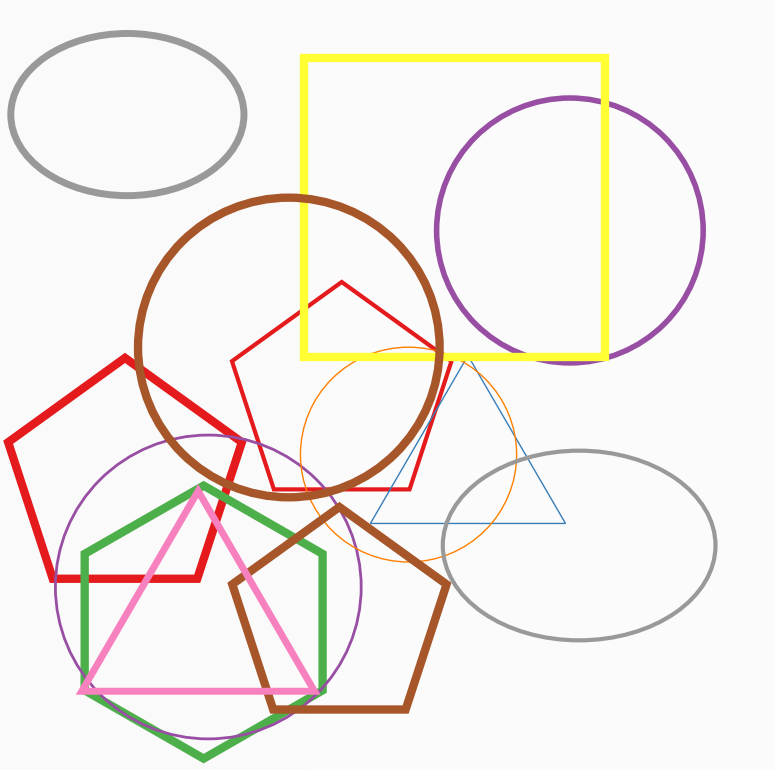[{"shape": "pentagon", "thickness": 3, "radius": 0.79, "center": [0.161, 0.377]}, {"shape": "pentagon", "thickness": 1.5, "radius": 0.74, "center": [0.441, 0.485]}, {"shape": "triangle", "thickness": 0.5, "radius": 0.73, "center": [0.604, 0.393]}, {"shape": "hexagon", "thickness": 3, "radius": 0.89, "center": [0.263, 0.192]}, {"shape": "circle", "thickness": 1, "radius": 0.99, "center": [0.269, 0.238]}, {"shape": "circle", "thickness": 2, "radius": 0.86, "center": [0.735, 0.701]}, {"shape": "circle", "thickness": 0.5, "radius": 0.7, "center": [0.527, 0.41]}, {"shape": "square", "thickness": 3, "radius": 0.97, "center": [0.587, 0.73]}, {"shape": "pentagon", "thickness": 3, "radius": 0.73, "center": [0.438, 0.196]}, {"shape": "circle", "thickness": 3, "radius": 0.97, "center": [0.373, 0.549]}, {"shape": "triangle", "thickness": 2.5, "radius": 0.87, "center": [0.256, 0.189]}, {"shape": "oval", "thickness": 2.5, "radius": 0.75, "center": [0.164, 0.851]}, {"shape": "oval", "thickness": 1.5, "radius": 0.88, "center": [0.747, 0.292]}]